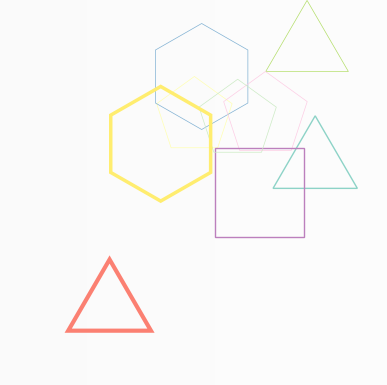[{"shape": "triangle", "thickness": 1, "radius": 0.63, "center": [0.813, 0.574]}, {"shape": "pentagon", "thickness": 0.5, "radius": 0.51, "center": [0.502, 0.699]}, {"shape": "triangle", "thickness": 3, "radius": 0.62, "center": [0.283, 0.203]}, {"shape": "hexagon", "thickness": 0.5, "radius": 0.69, "center": [0.52, 0.801]}, {"shape": "triangle", "thickness": 0.5, "radius": 0.62, "center": [0.792, 0.876]}, {"shape": "pentagon", "thickness": 0.5, "radius": 0.57, "center": [0.685, 0.701]}, {"shape": "square", "thickness": 1, "radius": 0.58, "center": [0.67, 0.499]}, {"shape": "pentagon", "thickness": 0.5, "radius": 0.52, "center": [0.613, 0.689]}, {"shape": "hexagon", "thickness": 2.5, "radius": 0.74, "center": [0.415, 0.627]}]